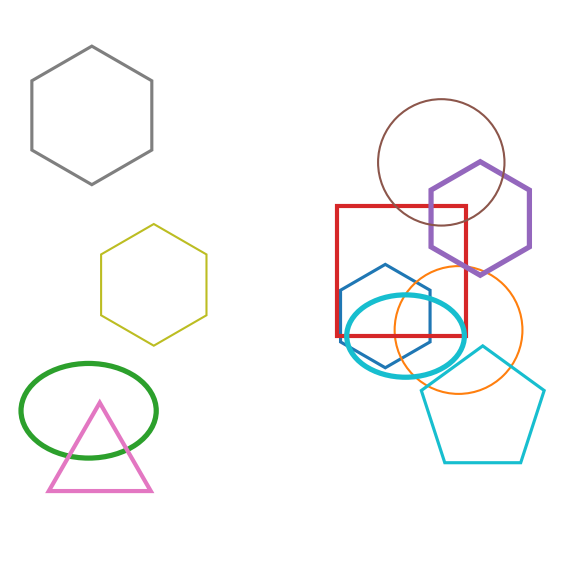[{"shape": "hexagon", "thickness": 1.5, "radius": 0.45, "center": [0.667, 0.452]}, {"shape": "circle", "thickness": 1, "radius": 0.55, "center": [0.794, 0.428]}, {"shape": "oval", "thickness": 2.5, "radius": 0.59, "center": [0.153, 0.288]}, {"shape": "square", "thickness": 2, "radius": 0.56, "center": [0.695, 0.53]}, {"shape": "hexagon", "thickness": 2.5, "radius": 0.49, "center": [0.832, 0.621]}, {"shape": "circle", "thickness": 1, "radius": 0.55, "center": [0.764, 0.718]}, {"shape": "triangle", "thickness": 2, "radius": 0.51, "center": [0.173, 0.2]}, {"shape": "hexagon", "thickness": 1.5, "radius": 0.6, "center": [0.159, 0.799]}, {"shape": "hexagon", "thickness": 1, "radius": 0.53, "center": [0.266, 0.506]}, {"shape": "pentagon", "thickness": 1.5, "radius": 0.56, "center": [0.836, 0.288]}, {"shape": "oval", "thickness": 2.5, "radius": 0.51, "center": [0.702, 0.417]}]